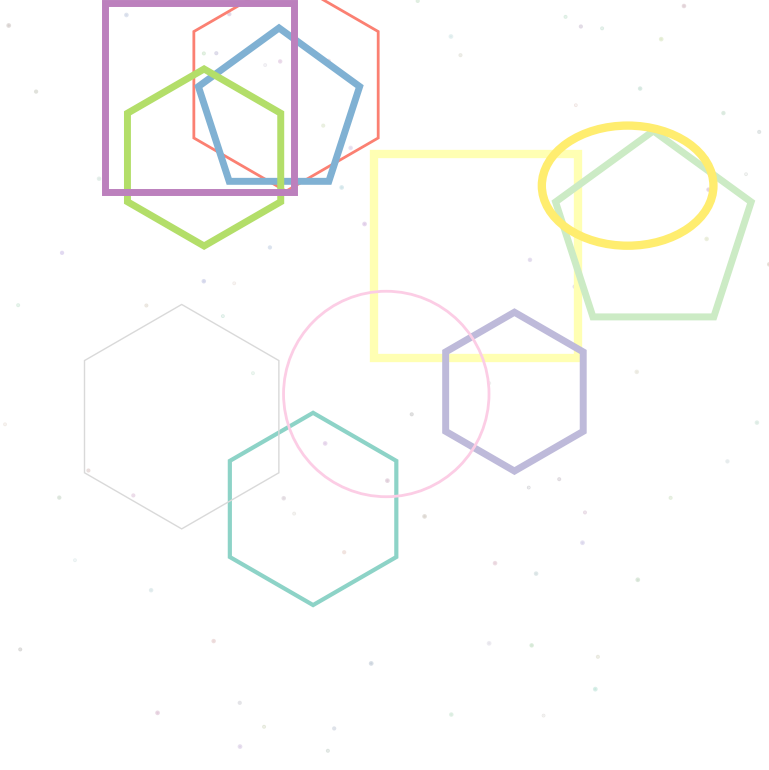[{"shape": "hexagon", "thickness": 1.5, "radius": 0.62, "center": [0.407, 0.339]}, {"shape": "square", "thickness": 3, "radius": 0.66, "center": [0.618, 0.667]}, {"shape": "hexagon", "thickness": 2.5, "radius": 0.52, "center": [0.668, 0.491]}, {"shape": "hexagon", "thickness": 1, "radius": 0.69, "center": [0.371, 0.89]}, {"shape": "pentagon", "thickness": 2.5, "radius": 0.55, "center": [0.362, 0.854]}, {"shape": "hexagon", "thickness": 2.5, "radius": 0.57, "center": [0.265, 0.795]}, {"shape": "circle", "thickness": 1, "radius": 0.67, "center": [0.502, 0.488]}, {"shape": "hexagon", "thickness": 0.5, "radius": 0.73, "center": [0.236, 0.459]}, {"shape": "square", "thickness": 2.5, "radius": 0.61, "center": [0.259, 0.874]}, {"shape": "pentagon", "thickness": 2.5, "radius": 0.67, "center": [0.849, 0.696]}, {"shape": "oval", "thickness": 3, "radius": 0.56, "center": [0.815, 0.759]}]